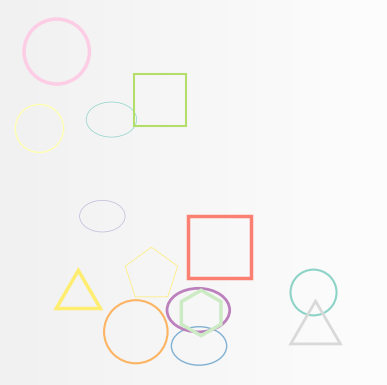[{"shape": "circle", "thickness": 1.5, "radius": 0.3, "center": [0.809, 0.24]}, {"shape": "oval", "thickness": 0.5, "radius": 0.33, "center": [0.288, 0.69]}, {"shape": "circle", "thickness": 1, "radius": 0.31, "center": [0.102, 0.666]}, {"shape": "oval", "thickness": 0.5, "radius": 0.29, "center": [0.264, 0.439]}, {"shape": "square", "thickness": 2.5, "radius": 0.4, "center": [0.566, 0.358]}, {"shape": "oval", "thickness": 1, "radius": 0.36, "center": [0.514, 0.101]}, {"shape": "circle", "thickness": 1.5, "radius": 0.41, "center": [0.351, 0.138]}, {"shape": "square", "thickness": 1.5, "radius": 0.34, "center": [0.412, 0.74]}, {"shape": "circle", "thickness": 2.5, "radius": 0.42, "center": [0.146, 0.866]}, {"shape": "triangle", "thickness": 2, "radius": 0.37, "center": [0.814, 0.144]}, {"shape": "oval", "thickness": 2, "radius": 0.4, "center": [0.512, 0.195]}, {"shape": "hexagon", "thickness": 2.5, "radius": 0.29, "center": [0.519, 0.187]}, {"shape": "pentagon", "thickness": 0.5, "radius": 0.36, "center": [0.391, 0.287]}, {"shape": "triangle", "thickness": 2.5, "radius": 0.33, "center": [0.202, 0.232]}]